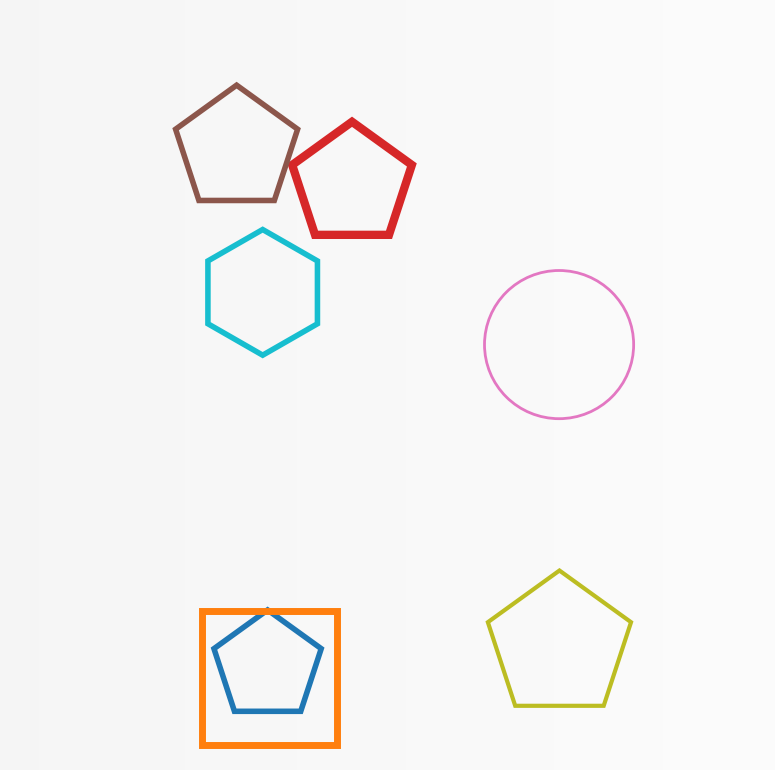[{"shape": "pentagon", "thickness": 2, "radius": 0.36, "center": [0.345, 0.135]}, {"shape": "square", "thickness": 2.5, "radius": 0.44, "center": [0.348, 0.119]}, {"shape": "pentagon", "thickness": 3, "radius": 0.41, "center": [0.454, 0.761]}, {"shape": "pentagon", "thickness": 2, "radius": 0.41, "center": [0.305, 0.807]}, {"shape": "circle", "thickness": 1, "radius": 0.48, "center": [0.721, 0.552]}, {"shape": "pentagon", "thickness": 1.5, "radius": 0.49, "center": [0.722, 0.162]}, {"shape": "hexagon", "thickness": 2, "radius": 0.41, "center": [0.339, 0.62]}]